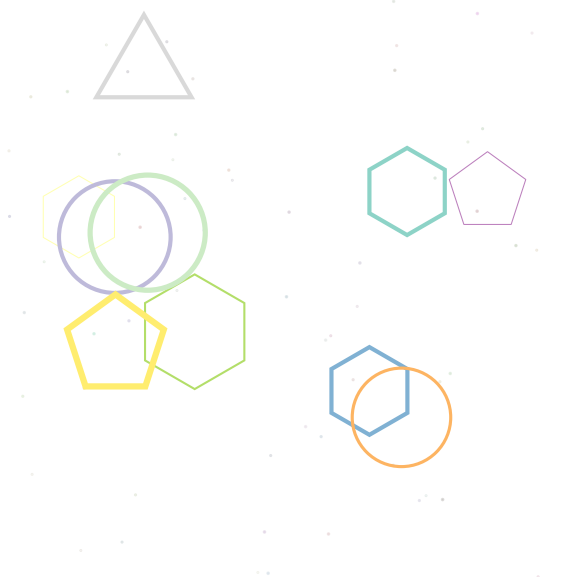[{"shape": "hexagon", "thickness": 2, "radius": 0.38, "center": [0.705, 0.668]}, {"shape": "hexagon", "thickness": 0.5, "radius": 0.36, "center": [0.137, 0.624]}, {"shape": "circle", "thickness": 2, "radius": 0.48, "center": [0.199, 0.589]}, {"shape": "hexagon", "thickness": 2, "radius": 0.38, "center": [0.64, 0.322]}, {"shape": "circle", "thickness": 1.5, "radius": 0.43, "center": [0.695, 0.276]}, {"shape": "hexagon", "thickness": 1, "radius": 0.5, "center": [0.337, 0.425]}, {"shape": "triangle", "thickness": 2, "radius": 0.48, "center": [0.249, 0.878]}, {"shape": "pentagon", "thickness": 0.5, "radius": 0.35, "center": [0.844, 0.667]}, {"shape": "circle", "thickness": 2.5, "radius": 0.5, "center": [0.256, 0.596]}, {"shape": "pentagon", "thickness": 3, "radius": 0.44, "center": [0.2, 0.401]}]